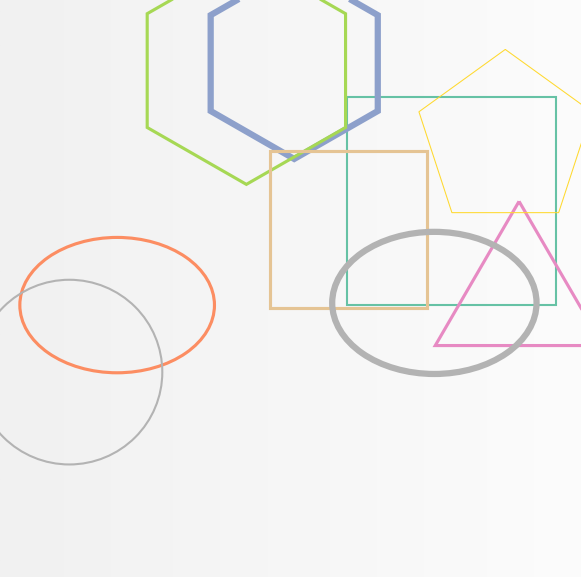[{"shape": "square", "thickness": 1, "radius": 0.9, "center": [0.778, 0.651]}, {"shape": "oval", "thickness": 1.5, "radius": 0.84, "center": [0.202, 0.471]}, {"shape": "hexagon", "thickness": 3, "radius": 0.83, "center": [0.506, 0.89]}, {"shape": "triangle", "thickness": 1.5, "radius": 0.83, "center": [0.893, 0.484]}, {"shape": "hexagon", "thickness": 1.5, "radius": 0.99, "center": [0.424, 0.877]}, {"shape": "pentagon", "thickness": 0.5, "radius": 0.78, "center": [0.869, 0.757]}, {"shape": "square", "thickness": 1.5, "radius": 0.68, "center": [0.599, 0.602]}, {"shape": "circle", "thickness": 1, "radius": 0.8, "center": [0.119, 0.355]}, {"shape": "oval", "thickness": 3, "radius": 0.88, "center": [0.747, 0.475]}]